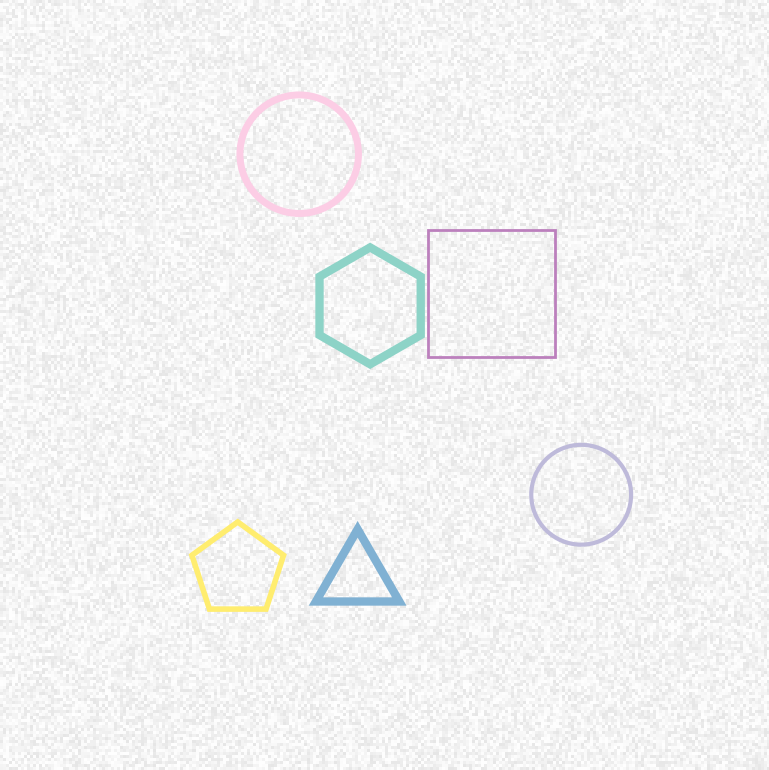[{"shape": "hexagon", "thickness": 3, "radius": 0.38, "center": [0.481, 0.603]}, {"shape": "circle", "thickness": 1.5, "radius": 0.32, "center": [0.755, 0.357]}, {"shape": "triangle", "thickness": 3, "radius": 0.31, "center": [0.464, 0.25]}, {"shape": "circle", "thickness": 2.5, "radius": 0.38, "center": [0.389, 0.8]}, {"shape": "square", "thickness": 1, "radius": 0.41, "center": [0.638, 0.619]}, {"shape": "pentagon", "thickness": 2, "radius": 0.31, "center": [0.309, 0.26]}]